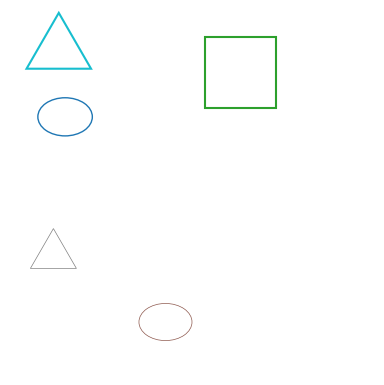[{"shape": "oval", "thickness": 1, "radius": 0.35, "center": [0.169, 0.697]}, {"shape": "square", "thickness": 1.5, "radius": 0.46, "center": [0.624, 0.811]}, {"shape": "oval", "thickness": 0.5, "radius": 0.34, "center": [0.43, 0.164]}, {"shape": "triangle", "thickness": 0.5, "radius": 0.35, "center": [0.139, 0.337]}, {"shape": "triangle", "thickness": 1.5, "radius": 0.48, "center": [0.153, 0.87]}]